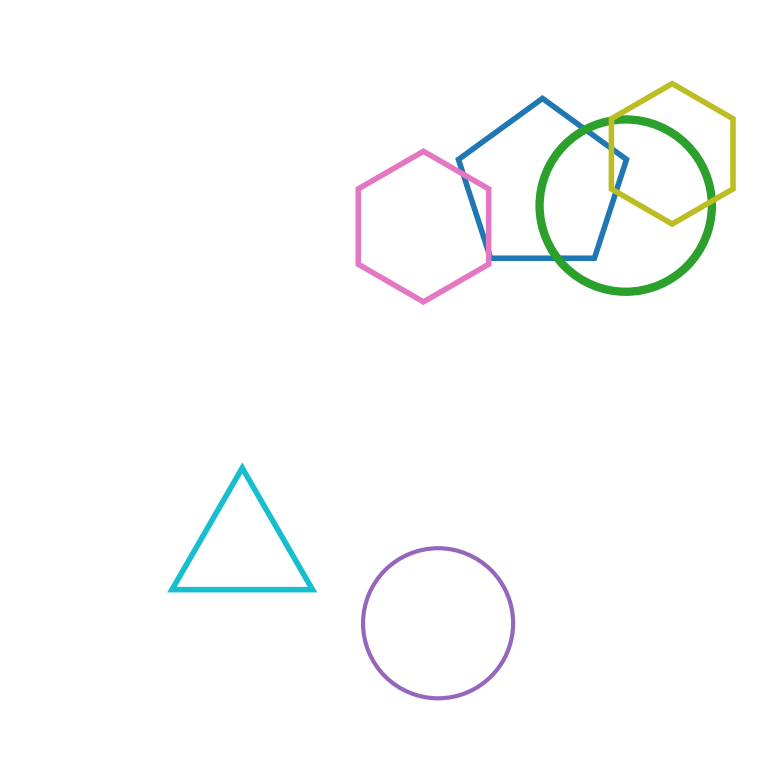[{"shape": "pentagon", "thickness": 2, "radius": 0.57, "center": [0.705, 0.757]}, {"shape": "circle", "thickness": 3, "radius": 0.56, "center": [0.813, 0.733]}, {"shape": "circle", "thickness": 1.5, "radius": 0.49, "center": [0.569, 0.191]}, {"shape": "hexagon", "thickness": 2, "radius": 0.49, "center": [0.55, 0.706]}, {"shape": "hexagon", "thickness": 2, "radius": 0.46, "center": [0.873, 0.8]}, {"shape": "triangle", "thickness": 2, "radius": 0.53, "center": [0.315, 0.287]}]